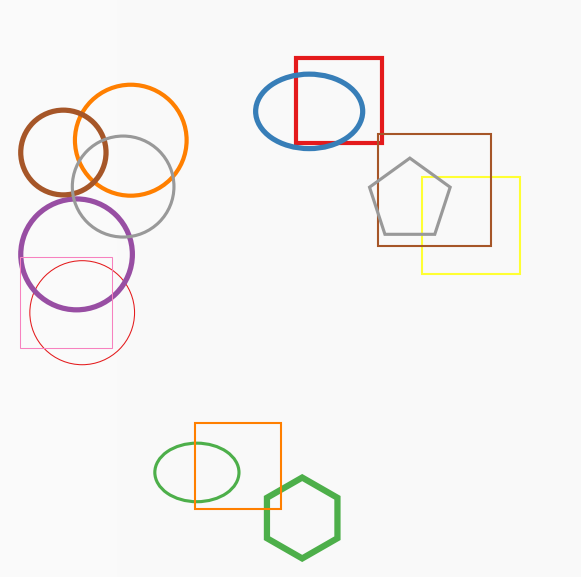[{"shape": "square", "thickness": 2, "radius": 0.37, "center": [0.583, 0.825]}, {"shape": "circle", "thickness": 0.5, "radius": 0.45, "center": [0.141, 0.458]}, {"shape": "oval", "thickness": 2.5, "radius": 0.46, "center": [0.532, 0.806]}, {"shape": "oval", "thickness": 1.5, "radius": 0.36, "center": [0.339, 0.181]}, {"shape": "hexagon", "thickness": 3, "radius": 0.35, "center": [0.52, 0.102]}, {"shape": "circle", "thickness": 2.5, "radius": 0.48, "center": [0.132, 0.559]}, {"shape": "square", "thickness": 1, "radius": 0.37, "center": [0.41, 0.192]}, {"shape": "circle", "thickness": 2, "radius": 0.48, "center": [0.225, 0.756]}, {"shape": "square", "thickness": 1, "radius": 0.42, "center": [0.81, 0.609]}, {"shape": "square", "thickness": 1, "radius": 0.49, "center": [0.747, 0.67]}, {"shape": "circle", "thickness": 2.5, "radius": 0.37, "center": [0.109, 0.735]}, {"shape": "square", "thickness": 0.5, "radius": 0.39, "center": [0.114, 0.475]}, {"shape": "circle", "thickness": 1.5, "radius": 0.44, "center": [0.212, 0.676]}, {"shape": "pentagon", "thickness": 1.5, "radius": 0.36, "center": [0.705, 0.652]}]